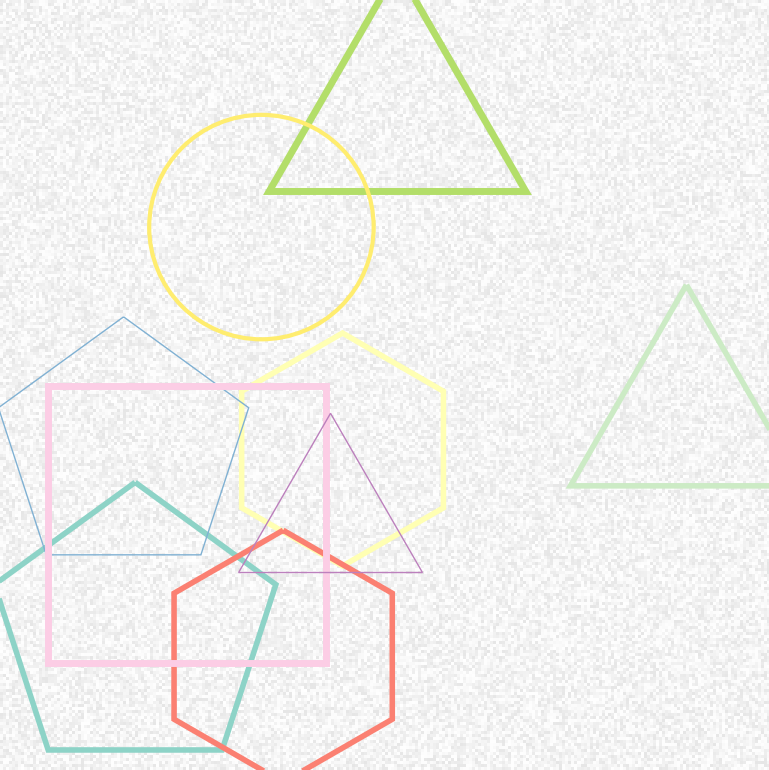[{"shape": "pentagon", "thickness": 2, "radius": 0.96, "center": [0.176, 0.181]}, {"shape": "hexagon", "thickness": 2, "radius": 0.76, "center": [0.445, 0.416]}, {"shape": "hexagon", "thickness": 2, "radius": 0.82, "center": [0.368, 0.148]}, {"shape": "pentagon", "thickness": 0.5, "radius": 0.85, "center": [0.16, 0.418]}, {"shape": "triangle", "thickness": 2.5, "radius": 0.96, "center": [0.516, 0.848]}, {"shape": "square", "thickness": 2.5, "radius": 0.9, "center": [0.243, 0.319]}, {"shape": "triangle", "thickness": 0.5, "radius": 0.69, "center": [0.429, 0.325]}, {"shape": "triangle", "thickness": 2, "radius": 0.87, "center": [0.891, 0.456]}, {"shape": "circle", "thickness": 1.5, "radius": 0.73, "center": [0.34, 0.705]}]